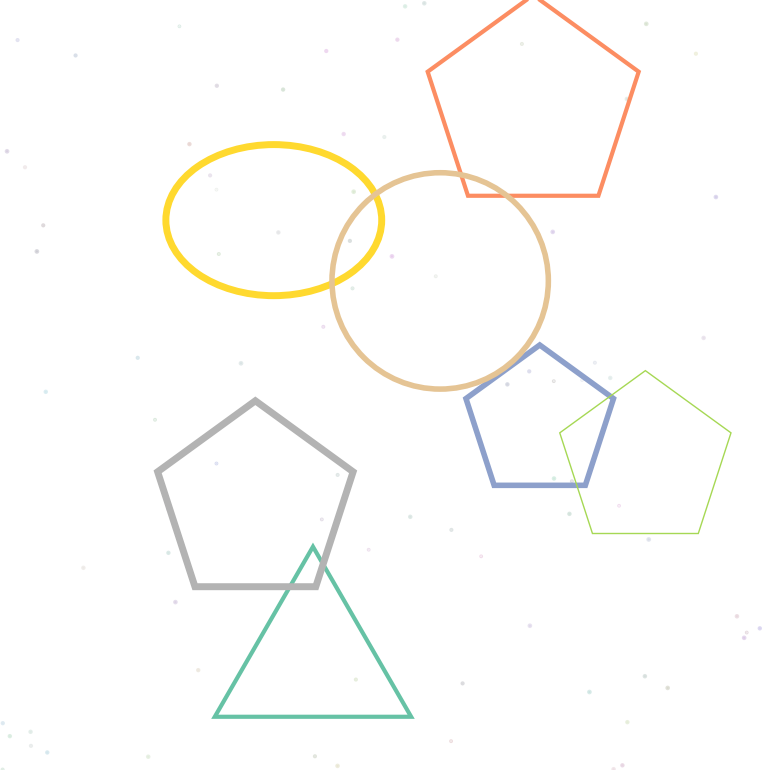[{"shape": "triangle", "thickness": 1.5, "radius": 0.74, "center": [0.406, 0.143]}, {"shape": "pentagon", "thickness": 1.5, "radius": 0.72, "center": [0.692, 0.862]}, {"shape": "pentagon", "thickness": 2, "radius": 0.5, "center": [0.701, 0.451]}, {"shape": "pentagon", "thickness": 0.5, "radius": 0.58, "center": [0.838, 0.402]}, {"shape": "oval", "thickness": 2.5, "radius": 0.7, "center": [0.356, 0.714]}, {"shape": "circle", "thickness": 2, "radius": 0.7, "center": [0.572, 0.635]}, {"shape": "pentagon", "thickness": 2.5, "radius": 0.67, "center": [0.332, 0.346]}]